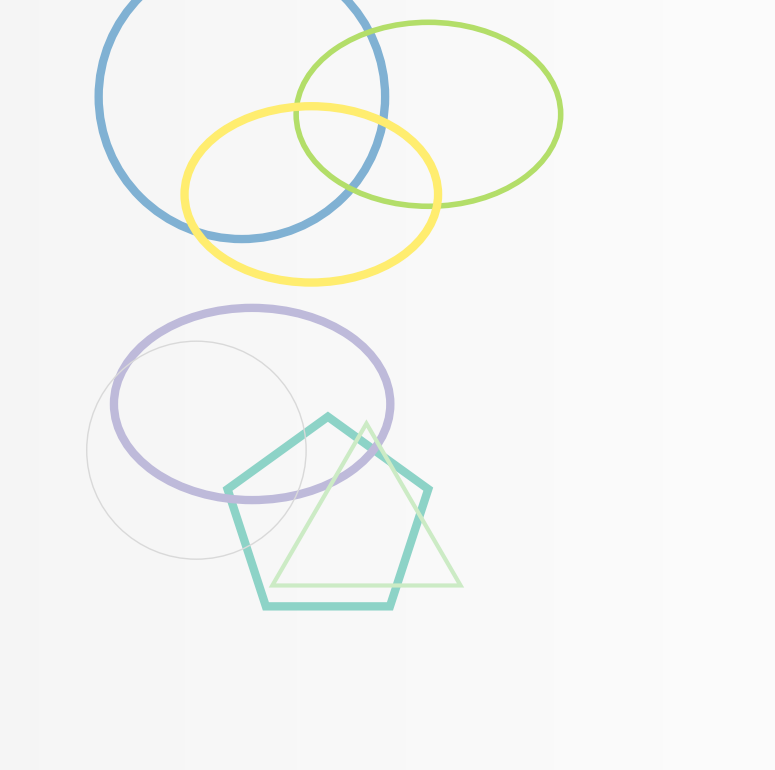[{"shape": "pentagon", "thickness": 3, "radius": 0.68, "center": [0.423, 0.323]}, {"shape": "oval", "thickness": 3, "radius": 0.89, "center": [0.325, 0.475]}, {"shape": "circle", "thickness": 3, "radius": 0.92, "center": [0.312, 0.874]}, {"shape": "oval", "thickness": 2, "radius": 0.85, "center": [0.553, 0.852]}, {"shape": "circle", "thickness": 0.5, "radius": 0.71, "center": [0.253, 0.415]}, {"shape": "triangle", "thickness": 1.5, "radius": 0.7, "center": [0.473, 0.31]}, {"shape": "oval", "thickness": 3, "radius": 0.82, "center": [0.402, 0.748]}]